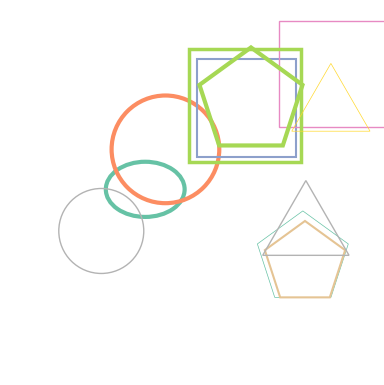[{"shape": "pentagon", "thickness": 0.5, "radius": 0.62, "center": [0.787, 0.328]}, {"shape": "oval", "thickness": 3, "radius": 0.51, "center": [0.377, 0.508]}, {"shape": "circle", "thickness": 3, "radius": 0.7, "center": [0.43, 0.612]}, {"shape": "square", "thickness": 1.5, "radius": 0.64, "center": [0.64, 0.72]}, {"shape": "square", "thickness": 1, "radius": 0.69, "center": [0.861, 0.808]}, {"shape": "pentagon", "thickness": 3, "radius": 0.7, "center": [0.652, 0.736]}, {"shape": "square", "thickness": 2.5, "radius": 0.73, "center": [0.636, 0.726]}, {"shape": "triangle", "thickness": 0.5, "radius": 0.59, "center": [0.859, 0.718]}, {"shape": "pentagon", "thickness": 1.5, "radius": 0.55, "center": [0.792, 0.316]}, {"shape": "triangle", "thickness": 1, "radius": 0.65, "center": [0.794, 0.402]}, {"shape": "circle", "thickness": 1, "radius": 0.55, "center": [0.263, 0.4]}]